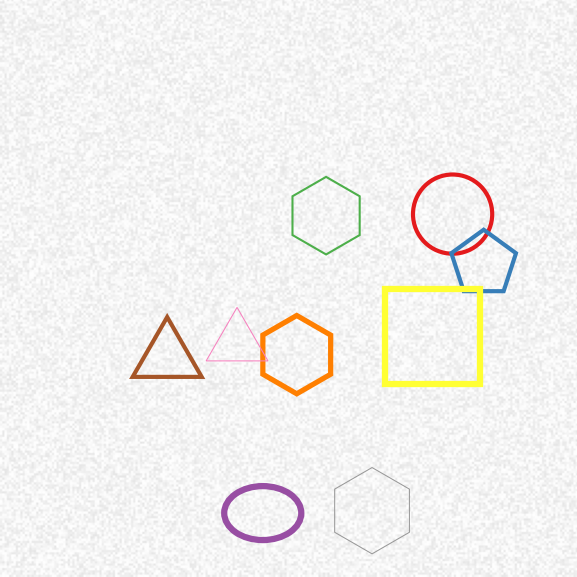[{"shape": "circle", "thickness": 2, "radius": 0.34, "center": [0.784, 0.628]}, {"shape": "pentagon", "thickness": 2, "radius": 0.29, "center": [0.838, 0.543]}, {"shape": "hexagon", "thickness": 1, "radius": 0.34, "center": [0.565, 0.626]}, {"shape": "oval", "thickness": 3, "radius": 0.33, "center": [0.455, 0.111]}, {"shape": "hexagon", "thickness": 2.5, "radius": 0.34, "center": [0.514, 0.385]}, {"shape": "square", "thickness": 3, "radius": 0.41, "center": [0.749, 0.417]}, {"shape": "triangle", "thickness": 2, "radius": 0.35, "center": [0.289, 0.381]}, {"shape": "triangle", "thickness": 0.5, "radius": 0.31, "center": [0.41, 0.405]}, {"shape": "hexagon", "thickness": 0.5, "radius": 0.37, "center": [0.644, 0.115]}]